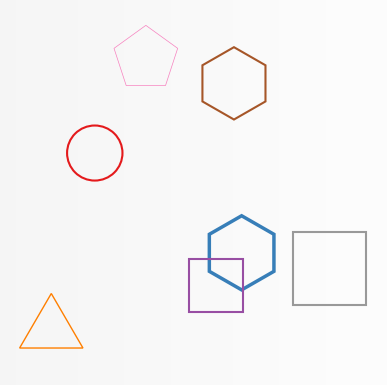[{"shape": "circle", "thickness": 1.5, "radius": 0.36, "center": [0.245, 0.603]}, {"shape": "hexagon", "thickness": 2.5, "radius": 0.48, "center": [0.624, 0.343]}, {"shape": "square", "thickness": 1.5, "radius": 0.34, "center": [0.558, 0.259]}, {"shape": "triangle", "thickness": 1, "radius": 0.47, "center": [0.132, 0.143]}, {"shape": "hexagon", "thickness": 1.5, "radius": 0.47, "center": [0.604, 0.783]}, {"shape": "pentagon", "thickness": 0.5, "radius": 0.43, "center": [0.376, 0.848]}, {"shape": "square", "thickness": 1.5, "radius": 0.47, "center": [0.85, 0.302]}]